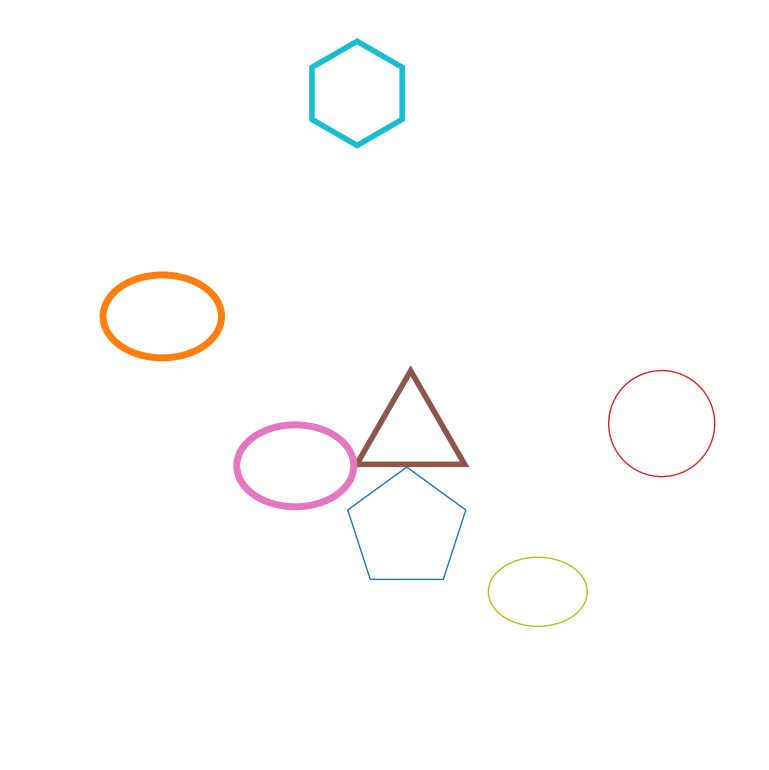[{"shape": "pentagon", "thickness": 0.5, "radius": 0.4, "center": [0.528, 0.313]}, {"shape": "oval", "thickness": 2.5, "radius": 0.38, "center": [0.211, 0.589]}, {"shape": "circle", "thickness": 0.5, "radius": 0.34, "center": [0.859, 0.45]}, {"shape": "triangle", "thickness": 2, "radius": 0.4, "center": [0.533, 0.437]}, {"shape": "oval", "thickness": 2.5, "radius": 0.38, "center": [0.383, 0.395]}, {"shape": "oval", "thickness": 0.5, "radius": 0.32, "center": [0.698, 0.231]}, {"shape": "hexagon", "thickness": 2, "radius": 0.34, "center": [0.464, 0.879]}]